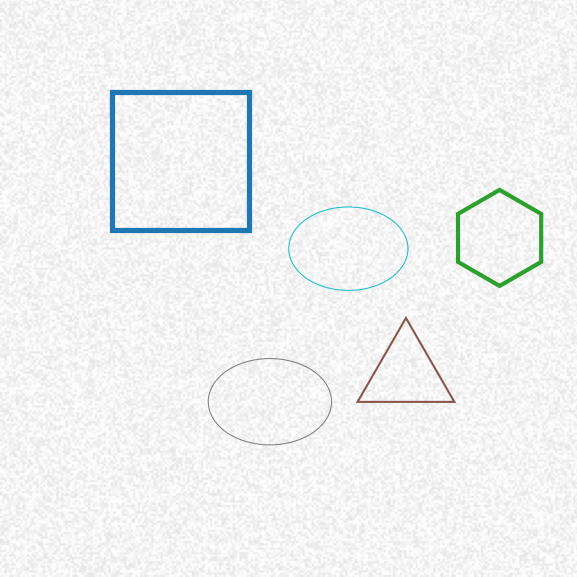[{"shape": "square", "thickness": 2.5, "radius": 0.6, "center": [0.312, 0.72]}, {"shape": "hexagon", "thickness": 2, "radius": 0.42, "center": [0.865, 0.587]}, {"shape": "triangle", "thickness": 1, "radius": 0.48, "center": [0.703, 0.352]}, {"shape": "oval", "thickness": 0.5, "radius": 0.53, "center": [0.467, 0.304]}, {"shape": "oval", "thickness": 0.5, "radius": 0.52, "center": [0.603, 0.569]}]